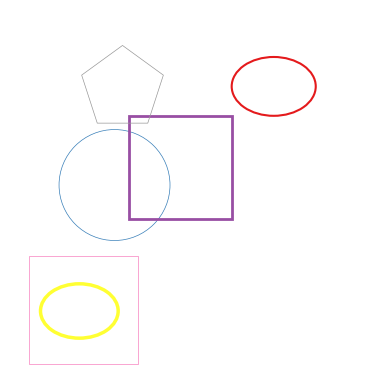[{"shape": "oval", "thickness": 1.5, "radius": 0.55, "center": [0.711, 0.776]}, {"shape": "circle", "thickness": 0.5, "radius": 0.72, "center": [0.297, 0.519]}, {"shape": "square", "thickness": 2, "radius": 0.67, "center": [0.469, 0.565]}, {"shape": "oval", "thickness": 2.5, "radius": 0.5, "center": [0.206, 0.192]}, {"shape": "square", "thickness": 0.5, "radius": 0.7, "center": [0.217, 0.195]}, {"shape": "pentagon", "thickness": 0.5, "radius": 0.56, "center": [0.318, 0.77]}]